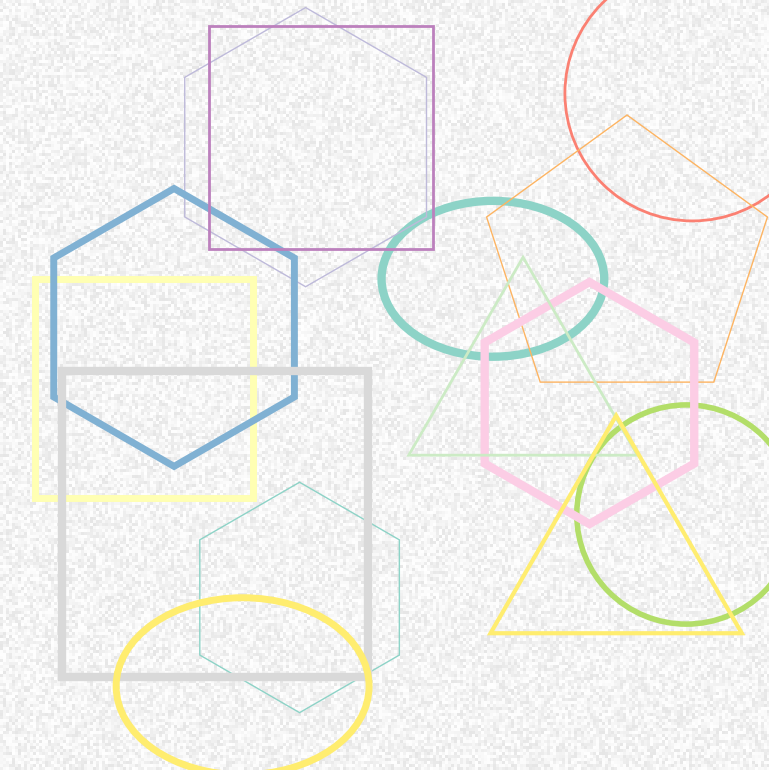[{"shape": "hexagon", "thickness": 0.5, "radius": 0.75, "center": [0.389, 0.224]}, {"shape": "oval", "thickness": 3, "radius": 0.72, "center": [0.64, 0.638]}, {"shape": "square", "thickness": 2.5, "radius": 0.71, "center": [0.187, 0.496]}, {"shape": "hexagon", "thickness": 0.5, "radius": 0.91, "center": [0.397, 0.809]}, {"shape": "circle", "thickness": 1, "radius": 0.83, "center": [0.899, 0.879]}, {"shape": "hexagon", "thickness": 2.5, "radius": 0.9, "center": [0.226, 0.575]}, {"shape": "pentagon", "thickness": 0.5, "radius": 0.96, "center": [0.814, 0.659]}, {"shape": "circle", "thickness": 2, "radius": 0.71, "center": [0.891, 0.332]}, {"shape": "hexagon", "thickness": 3, "radius": 0.79, "center": [0.766, 0.477]}, {"shape": "square", "thickness": 3, "radius": 0.99, "center": [0.279, 0.319]}, {"shape": "square", "thickness": 1, "radius": 0.73, "center": [0.417, 0.822]}, {"shape": "triangle", "thickness": 1, "radius": 0.86, "center": [0.679, 0.495]}, {"shape": "oval", "thickness": 2.5, "radius": 0.82, "center": [0.315, 0.109]}, {"shape": "triangle", "thickness": 1.5, "radius": 0.94, "center": [0.8, 0.272]}]